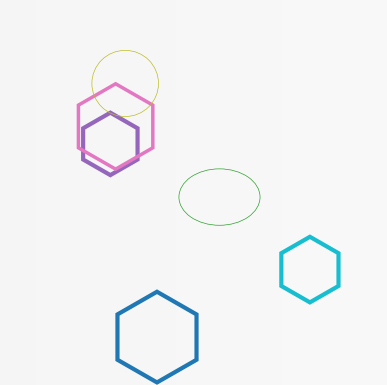[{"shape": "hexagon", "thickness": 3, "radius": 0.59, "center": [0.405, 0.124]}, {"shape": "oval", "thickness": 0.5, "radius": 0.52, "center": [0.566, 0.488]}, {"shape": "hexagon", "thickness": 3, "radius": 0.41, "center": [0.285, 0.626]}, {"shape": "hexagon", "thickness": 2.5, "radius": 0.55, "center": [0.298, 0.672]}, {"shape": "circle", "thickness": 0.5, "radius": 0.43, "center": [0.323, 0.783]}, {"shape": "hexagon", "thickness": 3, "radius": 0.43, "center": [0.8, 0.3]}]